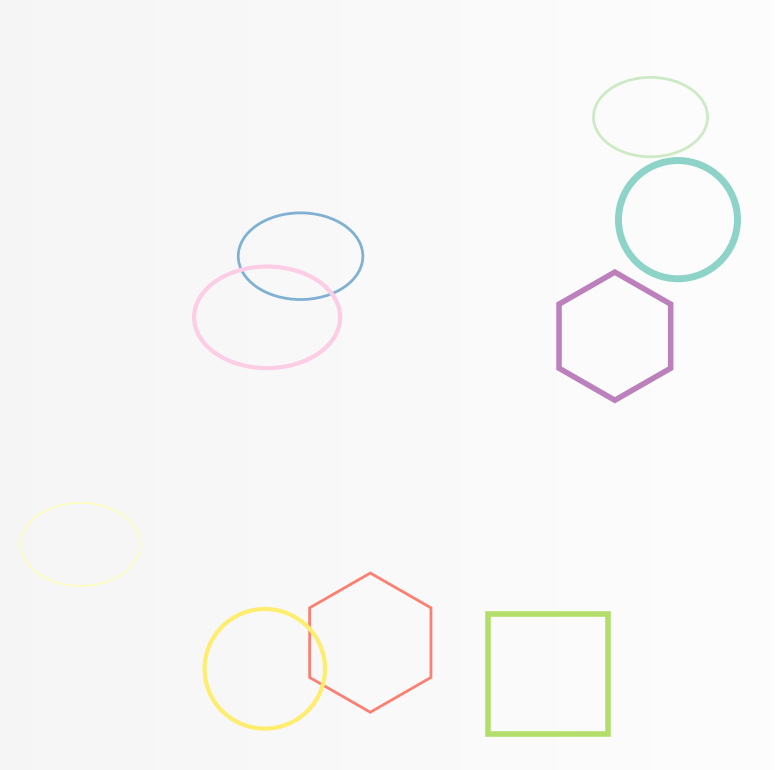[{"shape": "circle", "thickness": 2.5, "radius": 0.38, "center": [0.875, 0.715]}, {"shape": "oval", "thickness": 0.5, "radius": 0.38, "center": [0.104, 0.293]}, {"shape": "hexagon", "thickness": 1, "radius": 0.45, "center": [0.478, 0.165]}, {"shape": "oval", "thickness": 1, "radius": 0.4, "center": [0.388, 0.667]}, {"shape": "square", "thickness": 2, "radius": 0.39, "center": [0.707, 0.125]}, {"shape": "oval", "thickness": 1.5, "radius": 0.47, "center": [0.345, 0.588]}, {"shape": "hexagon", "thickness": 2, "radius": 0.42, "center": [0.793, 0.563]}, {"shape": "oval", "thickness": 1, "radius": 0.37, "center": [0.839, 0.848]}, {"shape": "circle", "thickness": 1.5, "radius": 0.39, "center": [0.342, 0.131]}]